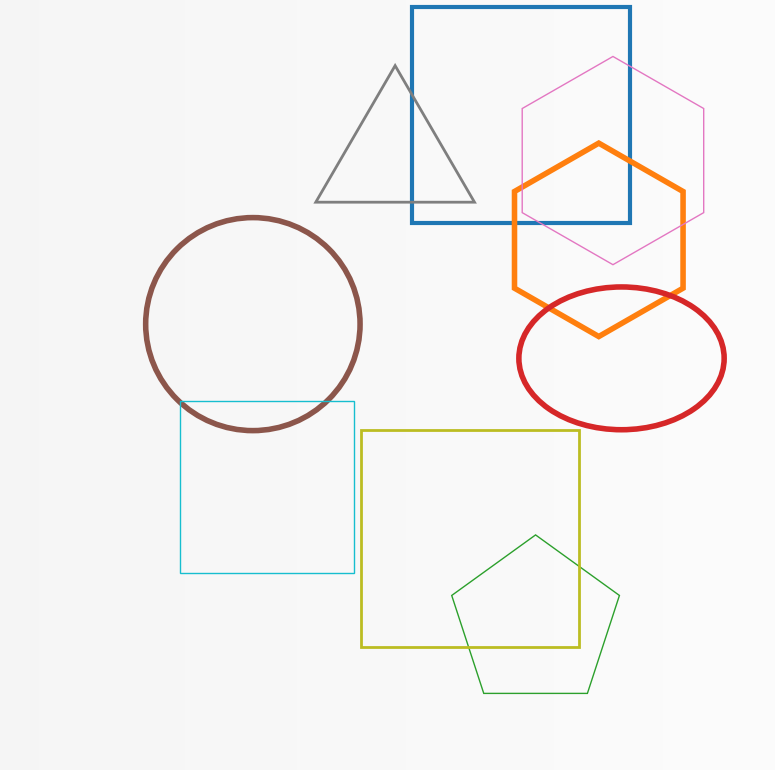[{"shape": "square", "thickness": 1.5, "radius": 0.7, "center": [0.673, 0.85]}, {"shape": "hexagon", "thickness": 2, "radius": 0.63, "center": [0.773, 0.689]}, {"shape": "pentagon", "thickness": 0.5, "radius": 0.57, "center": [0.691, 0.192]}, {"shape": "oval", "thickness": 2, "radius": 0.66, "center": [0.802, 0.535]}, {"shape": "circle", "thickness": 2, "radius": 0.69, "center": [0.326, 0.579]}, {"shape": "hexagon", "thickness": 0.5, "radius": 0.68, "center": [0.791, 0.791]}, {"shape": "triangle", "thickness": 1, "radius": 0.59, "center": [0.51, 0.797]}, {"shape": "square", "thickness": 1, "radius": 0.71, "center": [0.607, 0.301]}, {"shape": "square", "thickness": 0.5, "radius": 0.56, "center": [0.344, 0.368]}]